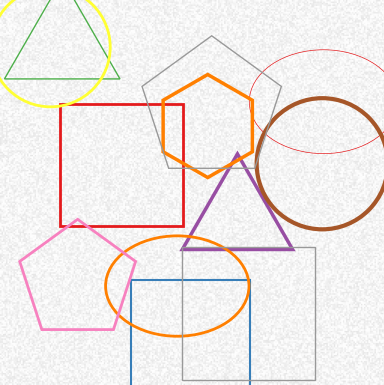[{"shape": "oval", "thickness": 0.5, "radius": 0.96, "center": [0.84, 0.736]}, {"shape": "square", "thickness": 2, "radius": 0.8, "center": [0.315, 0.572]}, {"shape": "square", "thickness": 1.5, "radius": 0.78, "center": [0.495, 0.117]}, {"shape": "triangle", "thickness": 1, "radius": 0.87, "center": [0.162, 0.882]}, {"shape": "triangle", "thickness": 2.5, "radius": 0.83, "center": [0.617, 0.435]}, {"shape": "oval", "thickness": 2, "radius": 0.93, "center": [0.46, 0.257]}, {"shape": "hexagon", "thickness": 2.5, "radius": 0.67, "center": [0.54, 0.673]}, {"shape": "circle", "thickness": 2, "radius": 0.78, "center": [0.131, 0.878]}, {"shape": "circle", "thickness": 3, "radius": 0.85, "center": [0.837, 0.575]}, {"shape": "pentagon", "thickness": 2, "radius": 0.79, "center": [0.202, 0.272]}, {"shape": "square", "thickness": 1, "radius": 0.86, "center": [0.645, 0.185]}, {"shape": "pentagon", "thickness": 1, "radius": 0.95, "center": [0.55, 0.717]}]